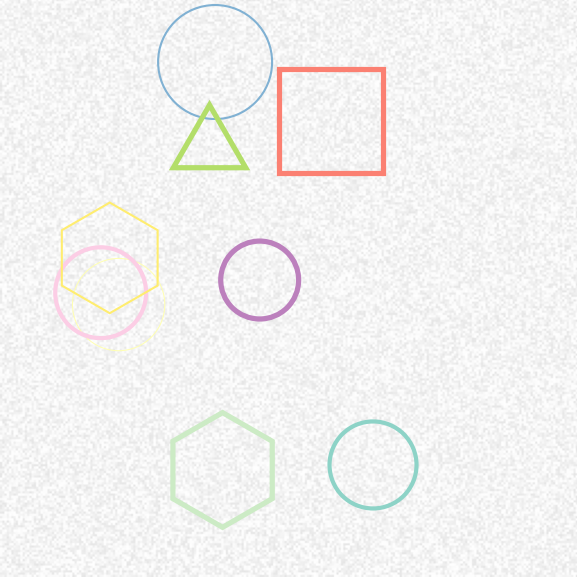[{"shape": "circle", "thickness": 2, "radius": 0.38, "center": [0.646, 0.194]}, {"shape": "circle", "thickness": 0.5, "radius": 0.4, "center": [0.205, 0.472]}, {"shape": "square", "thickness": 2.5, "radius": 0.45, "center": [0.573, 0.79]}, {"shape": "circle", "thickness": 1, "radius": 0.49, "center": [0.372, 0.892]}, {"shape": "triangle", "thickness": 2.5, "radius": 0.36, "center": [0.363, 0.745]}, {"shape": "circle", "thickness": 2, "radius": 0.39, "center": [0.174, 0.492]}, {"shape": "circle", "thickness": 2.5, "radius": 0.34, "center": [0.45, 0.514]}, {"shape": "hexagon", "thickness": 2.5, "radius": 0.5, "center": [0.385, 0.185]}, {"shape": "hexagon", "thickness": 1, "radius": 0.48, "center": [0.19, 0.553]}]